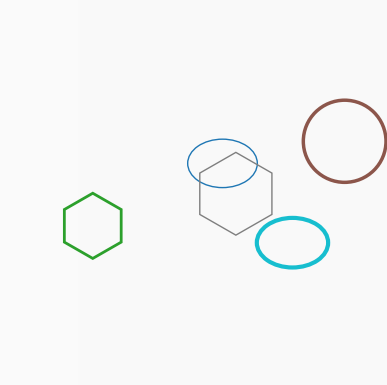[{"shape": "oval", "thickness": 1, "radius": 0.45, "center": [0.574, 0.576]}, {"shape": "hexagon", "thickness": 2, "radius": 0.42, "center": [0.239, 0.413]}, {"shape": "circle", "thickness": 2.5, "radius": 0.53, "center": [0.889, 0.633]}, {"shape": "hexagon", "thickness": 1, "radius": 0.54, "center": [0.609, 0.497]}, {"shape": "oval", "thickness": 3, "radius": 0.46, "center": [0.755, 0.37]}]